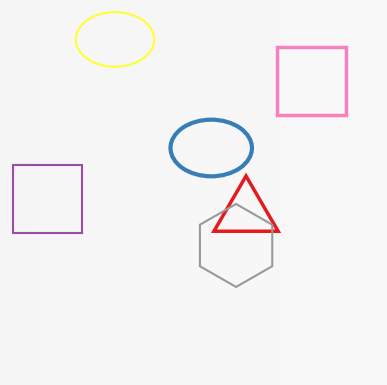[{"shape": "triangle", "thickness": 2.5, "radius": 0.48, "center": [0.635, 0.447]}, {"shape": "oval", "thickness": 3, "radius": 0.53, "center": [0.545, 0.616]}, {"shape": "square", "thickness": 1.5, "radius": 0.44, "center": [0.123, 0.483]}, {"shape": "oval", "thickness": 1.5, "radius": 0.51, "center": [0.297, 0.898]}, {"shape": "square", "thickness": 2.5, "radius": 0.45, "center": [0.804, 0.789]}, {"shape": "hexagon", "thickness": 1.5, "radius": 0.54, "center": [0.609, 0.362]}]